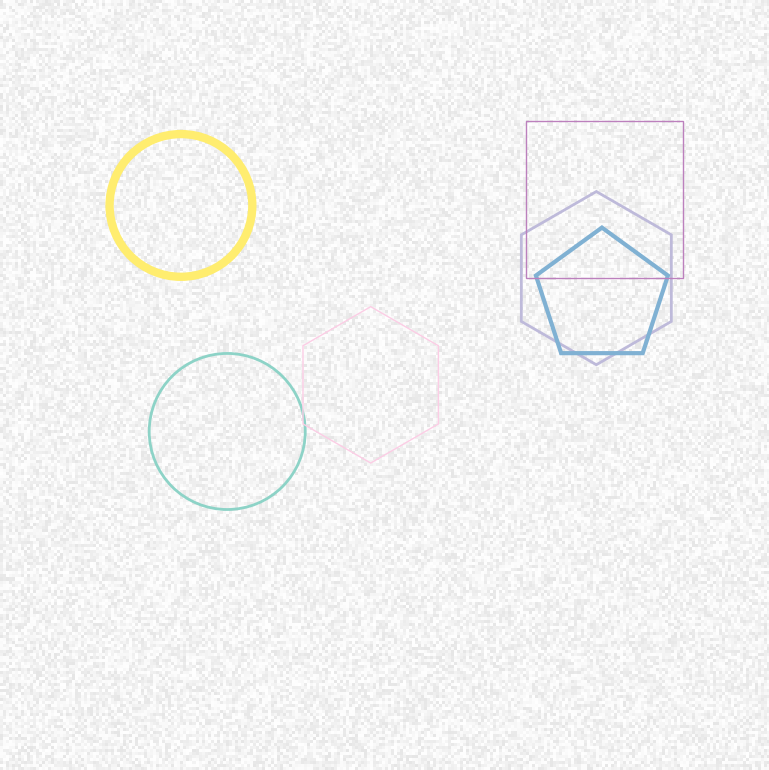[{"shape": "circle", "thickness": 1, "radius": 0.51, "center": [0.295, 0.44]}, {"shape": "hexagon", "thickness": 1, "radius": 0.56, "center": [0.774, 0.639]}, {"shape": "pentagon", "thickness": 1.5, "radius": 0.45, "center": [0.782, 0.614]}, {"shape": "hexagon", "thickness": 0.5, "radius": 0.51, "center": [0.481, 0.5]}, {"shape": "square", "thickness": 0.5, "radius": 0.51, "center": [0.786, 0.741]}, {"shape": "circle", "thickness": 3, "radius": 0.46, "center": [0.235, 0.733]}]